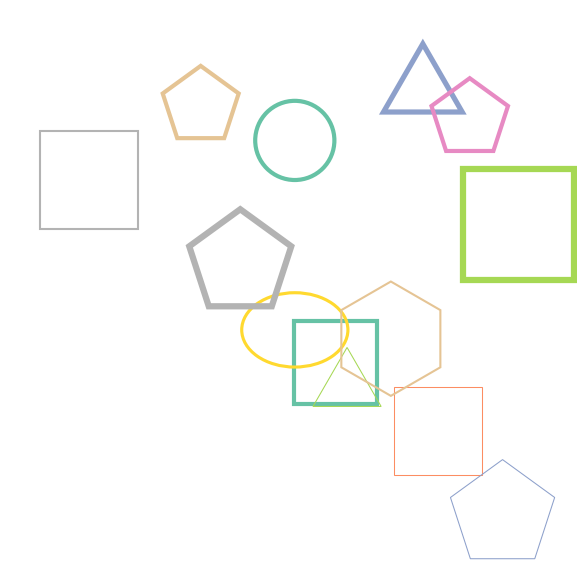[{"shape": "square", "thickness": 2, "radius": 0.36, "center": [0.581, 0.372]}, {"shape": "circle", "thickness": 2, "radius": 0.34, "center": [0.51, 0.756]}, {"shape": "square", "thickness": 0.5, "radius": 0.38, "center": [0.759, 0.253]}, {"shape": "pentagon", "thickness": 0.5, "radius": 0.47, "center": [0.87, 0.108]}, {"shape": "triangle", "thickness": 2.5, "radius": 0.39, "center": [0.732, 0.845]}, {"shape": "pentagon", "thickness": 2, "radius": 0.35, "center": [0.813, 0.794]}, {"shape": "triangle", "thickness": 0.5, "radius": 0.34, "center": [0.601, 0.329]}, {"shape": "square", "thickness": 3, "radius": 0.48, "center": [0.897, 0.61]}, {"shape": "oval", "thickness": 1.5, "radius": 0.46, "center": [0.511, 0.428]}, {"shape": "hexagon", "thickness": 1, "radius": 0.49, "center": [0.677, 0.413]}, {"shape": "pentagon", "thickness": 2, "radius": 0.35, "center": [0.348, 0.816]}, {"shape": "pentagon", "thickness": 3, "radius": 0.46, "center": [0.416, 0.544]}, {"shape": "square", "thickness": 1, "radius": 0.43, "center": [0.154, 0.688]}]